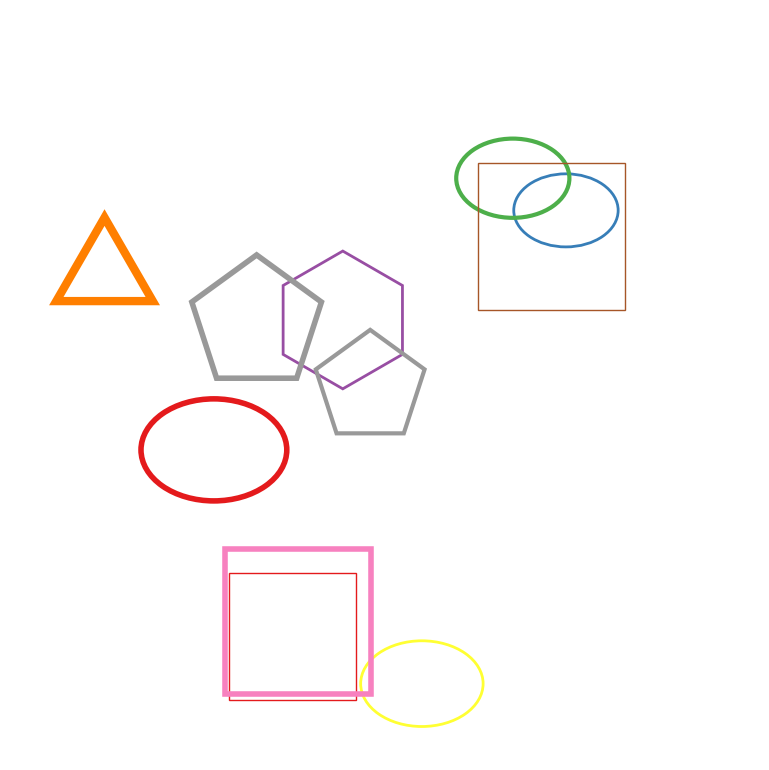[{"shape": "square", "thickness": 0.5, "radius": 0.41, "center": [0.38, 0.174]}, {"shape": "oval", "thickness": 2, "radius": 0.47, "center": [0.278, 0.416]}, {"shape": "oval", "thickness": 1, "radius": 0.34, "center": [0.735, 0.727]}, {"shape": "oval", "thickness": 1.5, "radius": 0.37, "center": [0.666, 0.769]}, {"shape": "hexagon", "thickness": 1, "radius": 0.45, "center": [0.445, 0.584]}, {"shape": "triangle", "thickness": 3, "radius": 0.36, "center": [0.136, 0.645]}, {"shape": "oval", "thickness": 1, "radius": 0.4, "center": [0.548, 0.112]}, {"shape": "square", "thickness": 0.5, "radius": 0.48, "center": [0.716, 0.693]}, {"shape": "square", "thickness": 2, "radius": 0.47, "center": [0.387, 0.193]}, {"shape": "pentagon", "thickness": 2, "radius": 0.44, "center": [0.333, 0.58]}, {"shape": "pentagon", "thickness": 1.5, "radius": 0.37, "center": [0.481, 0.497]}]